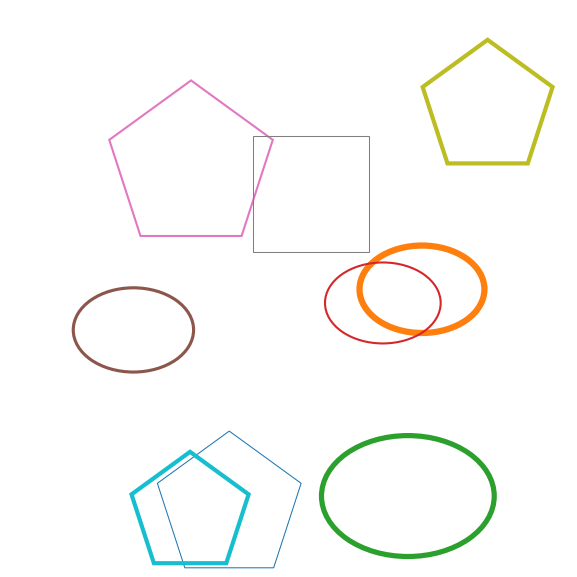[{"shape": "pentagon", "thickness": 0.5, "radius": 0.65, "center": [0.397, 0.122]}, {"shape": "oval", "thickness": 3, "radius": 0.54, "center": [0.731, 0.498]}, {"shape": "oval", "thickness": 2.5, "radius": 0.75, "center": [0.706, 0.14]}, {"shape": "oval", "thickness": 1, "radius": 0.5, "center": [0.663, 0.475]}, {"shape": "oval", "thickness": 1.5, "radius": 0.52, "center": [0.231, 0.428]}, {"shape": "pentagon", "thickness": 1, "radius": 0.74, "center": [0.331, 0.711]}, {"shape": "square", "thickness": 0.5, "radius": 0.5, "center": [0.539, 0.664]}, {"shape": "pentagon", "thickness": 2, "radius": 0.59, "center": [0.844, 0.812]}, {"shape": "pentagon", "thickness": 2, "radius": 0.53, "center": [0.329, 0.11]}]